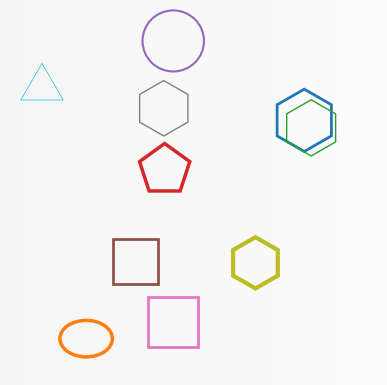[{"shape": "hexagon", "thickness": 2, "radius": 0.4, "center": [0.785, 0.687]}, {"shape": "oval", "thickness": 2.5, "radius": 0.34, "center": [0.222, 0.12]}, {"shape": "hexagon", "thickness": 1, "radius": 0.36, "center": [0.803, 0.668]}, {"shape": "pentagon", "thickness": 2.5, "radius": 0.34, "center": [0.425, 0.559]}, {"shape": "circle", "thickness": 1.5, "radius": 0.4, "center": [0.447, 0.894]}, {"shape": "square", "thickness": 2, "radius": 0.29, "center": [0.351, 0.322]}, {"shape": "square", "thickness": 2, "radius": 0.32, "center": [0.446, 0.163]}, {"shape": "hexagon", "thickness": 1, "radius": 0.36, "center": [0.423, 0.719]}, {"shape": "hexagon", "thickness": 3, "radius": 0.33, "center": [0.659, 0.317]}, {"shape": "triangle", "thickness": 0.5, "radius": 0.32, "center": [0.108, 0.772]}]